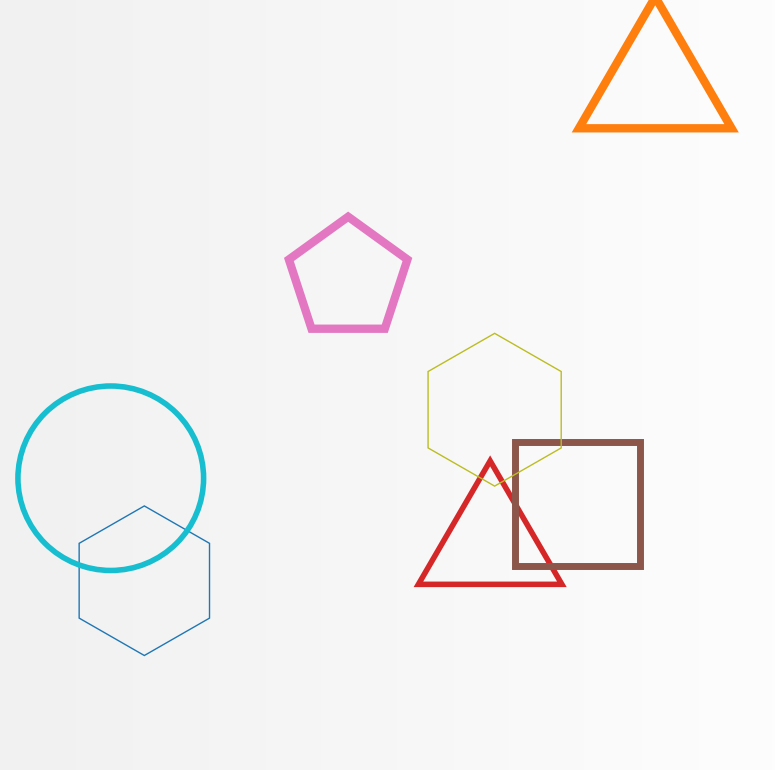[{"shape": "hexagon", "thickness": 0.5, "radius": 0.49, "center": [0.186, 0.246]}, {"shape": "triangle", "thickness": 3, "radius": 0.57, "center": [0.845, 0.89]}, {"shape": "triangle", "thickness": 2, "radius": 0.53, "center": [0.632, 0.295]}, {"shape": "square", "thickness": 2.5, "radius": 0.4, "center": [0.745, 0.345]}, {"shape": "pentagon", "thickness": 3, "radius": 0.4, "center": [0.449, 0.638]}, {"shape": "hexagon", "thickness": 0.5, "radius": 0.5, "center": [0.638, 0.468]}, {"shape": "circle", "thickness": 2, "radius": 0.6, "center": [0.143, 0.379]}]